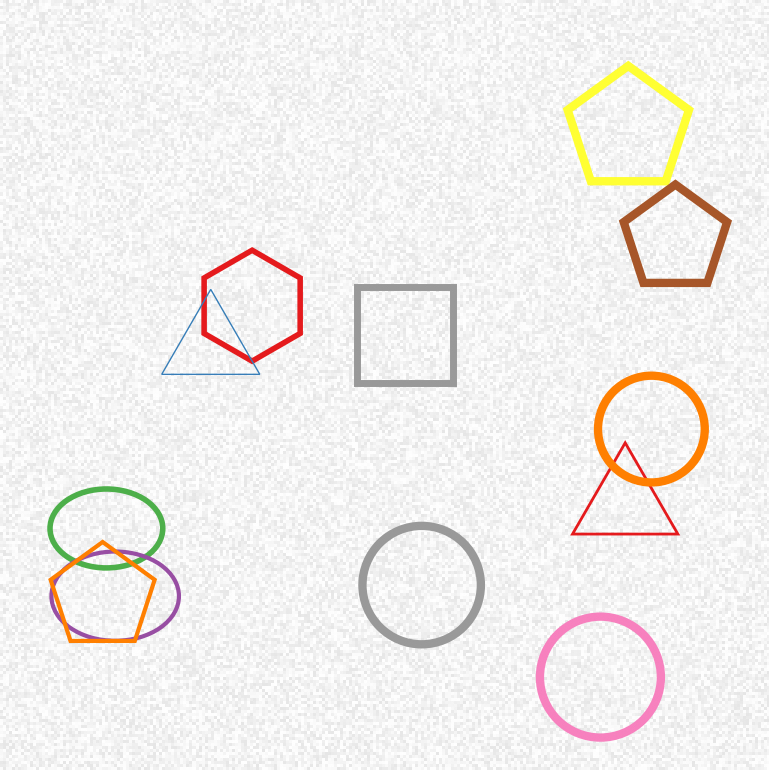[{"shape": "hexagon", "thickness": 2, "radius": 0.36, "center": [0.327, 0.603]}, {"shape": "triangle", "thickness": 1, "radius": 0.39, "center": [0.812, 0.346]}, {"shape": "triangle", "thickness": 0.5, "radius": 0.37, "center": [0.274, 0.551]}, {"shape": "oval", "thickness": 2, "radius": 0.37, "center": [0.138, 0.314]}, {"shape": "oval", "thickness": 1.5, "radius": 0.41, "center": [0.15, 0.226]}, {"shape": "pentagon", "thickness": 1.5, "radius": 0.36, "center": [0.133, 0.225]}, {"shape": "circle", "thickness": 3, "radius": 0.35, "center": [0.846, 0.443]}, {"shape": "pentagon", "thickness": 3, "radius": 0.41, "center": [0.816, 0.832]}, {"shape": "pentagon", "thickness": 3, "radius": 0.35, "center": [0.877, 0.69]}, {"shape": "circle", "thickness": 3, "radius": 0.39, "center": [0.78, 0.121]}, {"shape": "circle", "thickness": 3, "radius": 0.38, "center": [0.548, 0.24]}, {"shape": "square", "thickness": 2.5, "radius": 0.31, "center": [0.526, 0.565]}]